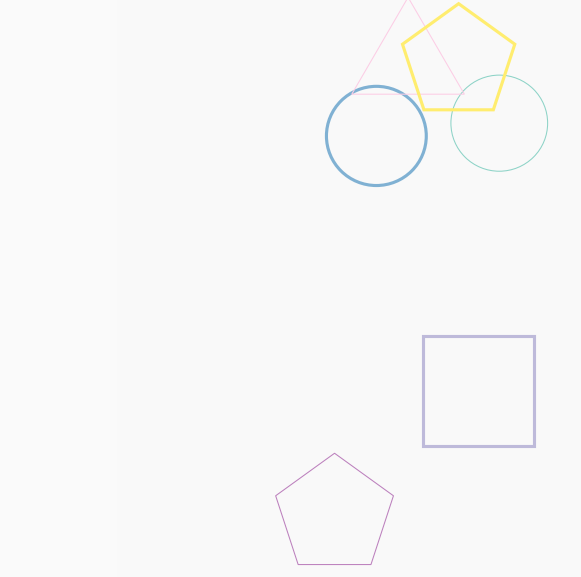[{"shape": "circle", "thickness": 0.5, "radius": 0.42, "center": [0.859, 0.786]}, {"shape": "square", "thickness": 1.5, "radius": 0.48, "center": [0.823, 0.322]}, {"shape": "circle", "thickness": 1.5, "radius": 0.43, "center": [0.648, 0.764]}, {"shape": "triangle", "thickness": 0.5, "radius": 0.56, "center": [0.702, 0.892]}, {"shape": "pentagon", "thickness": 0.5, "radius": 0.53, "center": [0.576, 0.108]}, {"shape": "pentagon", "thickness": 1.5, "radius": 0.51, "center": [0.789, 0.891]}]